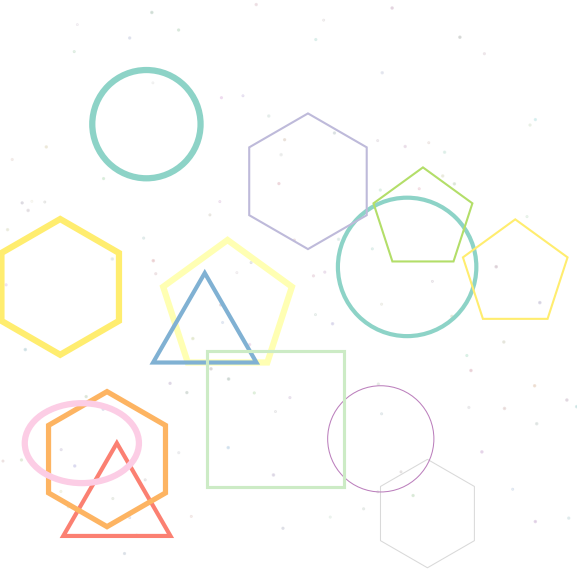[{"shape": "circle", "thickness": 2, "radius": 0.6, "center": [0.705, 0.537]}, {"shape": "circle", "thickness": 3, "radius": 0.47, "center": [0.254, 0.784]}, {"shape": "pentagon", "thickness": 3, "radius": 0.59, "center": [0.394, 0.466]}, {"shape": "hexagon", "thickness": 1, "radius": 0.59, "center": [0.533, 0.685]}, {"shape": "triangle", "thickness": 2, "radius": 0.54, "center": [0.202, 0.125]}, {"shape": "triangle", "thickness": 2, "radius": 0.52, "center": [0.355, 0.423]}, {"shape": "hexagon", "thickness": 2.5, "radius": 0.58, "center": [0.185, 0.204]}, {"shape": "pentagon", "thickness": 1, "radius": 0.45, "center": [0.732, 0.619]}, {"shape": "oval", "thickness": 3, "radius": 0.49, "center": [0.142, 0.232]}, {"shape": "hexagon", "thickness": 0.5, "radius": 0.47, "center": [0.74, 0.11]}, {"shape": "circle", "thickness": 0.5, "radius": 0.46, "center": [0.659, 0.239]}, {"shape": "square", "thickness": 1.5, "radius": 0.59, "center": [0.477, 0.274]}, {"shape": "pentagon", "thickness": 1, "radius": 0.48, "center": [0.892, 0.524]}, {"shape": "hexagon", "thickness": 3, "radius": 0.59, "center": [0.104, 0.502]}]